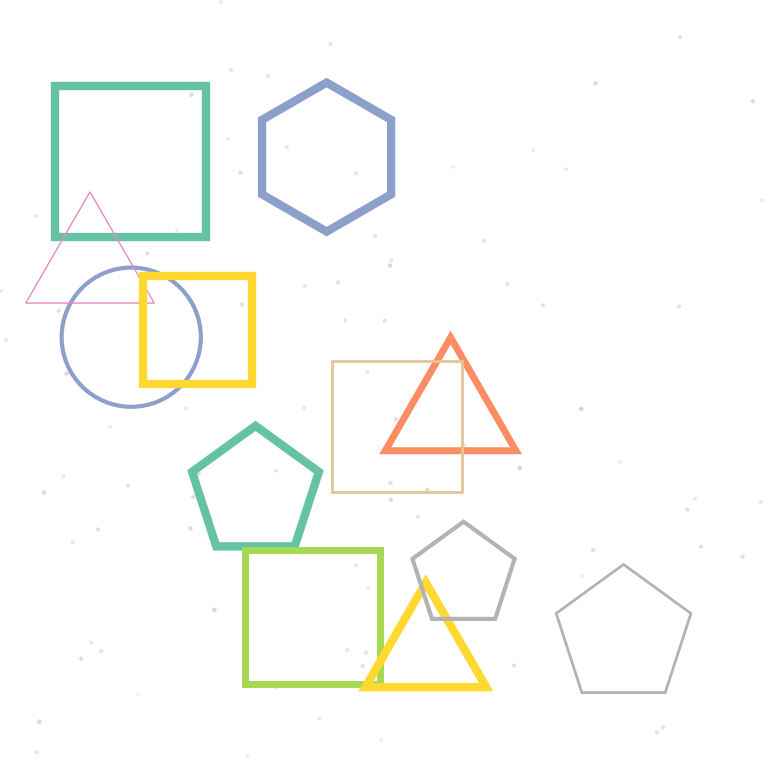[{"shape": "square", "thickness": 3, "radius": 0.49, "center": [0.17, 0.79]}, {"shape": "pentagon", "thickness": 3, "radius": 0.43, "center": [0.332, 0.36]}, {"shape": "triangle", "thickness": 2.5, "radius": 0.49, "center": [0.585, 0.464]}, {"shape": "hexagon", "thickness": 3, "radius": 0.48, "center": [0.424, 0.796]}, {"shape": "circle", "thickness": 1.5, "radius": 0.45, "center": [0.17, 0.562]}, {"shape": "triangle", "thickness": 0.5, "radius": 0.48, "center": [0.117, 0.655]}, {"shape": "square", "thickness": 2.5, "radius": 0.44, "center": [0.406, 0.199]}, {"shape": "triangle", "thickness": 3, "radius": 0.45, "center": [0.553, 0.153]}, {"shape": "square", "thickness": 3, "radius": 0.35, "center": [0.256, 0.572]}, {"shape": "square", "thickness": 1, "radius": 0.42, "center": [0.516, 0.446]}, {"shape": "pentagon", "thickness": 1, "radius": 0.46, "center": [0.81, 0.175]}, {"shape": "pentagon", "thickness": 1.5, "radius": 0.35, "center": [0.602, 0.253]}]